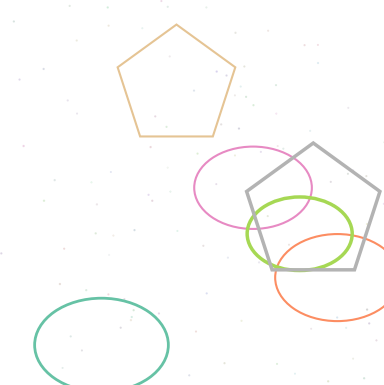[{"shape": "oval", "thickness": 2, "radius": 0.87, "center": [0.264, 0.104]}, {"shape": "oval", "thickness": 1.5, "radius": 0.81, "center": [0.876, 0.279]}, {"shape": "oval", "thickness": 1.5, "radius": 0.76, "center": [0.657, 0.512]}, {"shape": "oval", "thickness": 2.5, "radius": 0.68, "center": [0.778, 0.393]}, {"shape": "pentagon", "thickness": 1.5, "radius": 0.8, "center": [0.458, 0.776]}, {"shape": "pentagon", "thickness": 2.5, "radius": 0.91, "center": [0.814, 0.446]}]